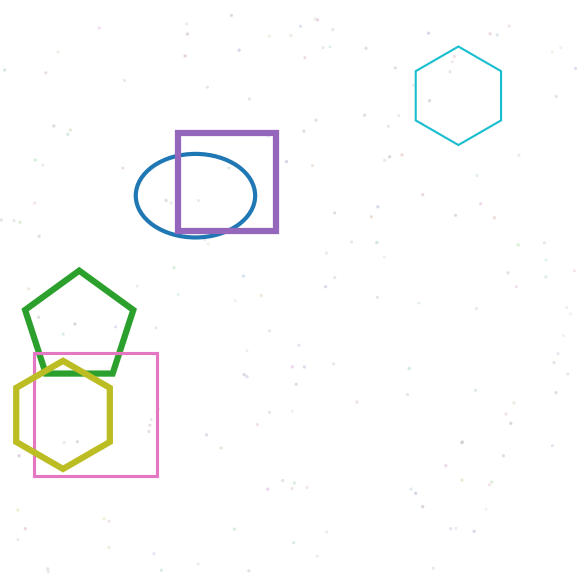[{"shape": "oval", "thickness": 2, "radius": 0.52, "center": [0.338, 0.66]}, {"shape": "pentagon", "thickness": 3, "radius": 0.49, "center": [0.137, 0.432]}, {"shape": "square", "thickness": 3, "radius": 0.42, "center": [0.393, 0.683]}, {"shape": "square", "thickness": 1.5, "radius": 0.53, "center": [0.165, 0.282]}, {"shape": "hexagon", "thickness": 3, "radius": 0.47, "center": [0.109, 0.281]}, {"shape": "hexagon", "thickness": 1, "radius": 0.43, "center": [0.794, 0.833]}]